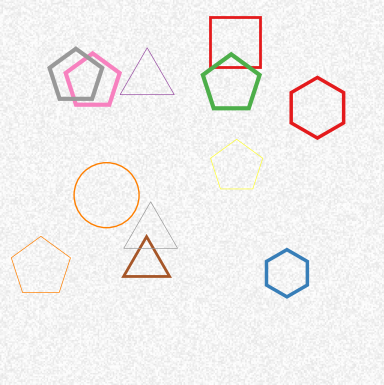[{"shape": "hexagon", "thickness": 2.5, "radius": 0.39, "center": [0.824, 0.72]}, {"shape": "square", "thickness": 2, "radius": 0.33, "center": [0.61, 0.891]}, {"shape": "hexagon", "thickness": 2.5, "radius": 0.31, "center": [0.745, 0.29]}, {"shape": "pentagon", "thickness": 3, "radius": 0.39, "center": [0.601, 0.781]}, {"shape": "triangle", "thickness": 0.5, "radius": 0.41, "center": [0.382, 0.795]}, {"shape": "pentagon", "thickness": 0.5, "radius": 0.4, "center": [0.106, 0.305]}, {"shape": "circle", "thickness": 1, "radius": 0.42, "center": [0.277, 0.493]}, {"shape": "pentagon", "thickness": 0.5, "radius": 0.36, "center": [0.615, 0.567]}, {"shape": "triangle", "thickness": 2, "radius": 0.34, "center": [0.381, 0.316]}, {"shape": "pentagon", "thickness": 3, "radius": 0.37, "center": [0.241, 0.788]}, {"shape": "pentagon", "thickness": 3, "radius": 0.36, "center": [0.197, 0.801]}, {"shape": "triangle", "thickness": 0.5, "radius": 0.4, "center": [0.391, 0.395]}]